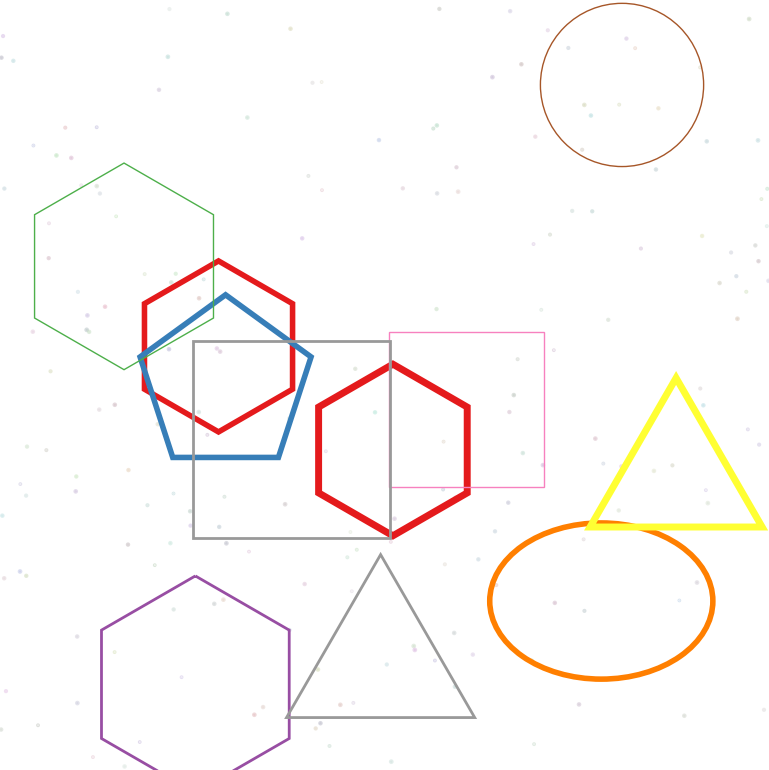[{"shape": "hexagon", "thickness": 2, "radius": 0.56, "center": [0.284, 0.55]}, {"shape": "hexagon", "thickness": 2.5, "radius": 0.56, "center": [0.51, 0.416]}, {"shape": "pentagon", "thickness": 2, "radius": 0.58, "center": [0.293, 0.5]}, {"shape": "hexagon", "thickness": 0.5, "radius": 0.67, "center": [0.161, 0.654]}, {"shape": "hexagon", "thickness": 1, "radius": 0.7, "center": [0.254, 0.111]}, {"shape": "oval", "thickness": 2, "radius": 0.72, "center": [0.781, 0.219]}, {"shape": "triangle", "thickness": 2.5, "radius": 0.65, "center": [0.878, 0.38]}, {"shape": "circle", "thickness": 0.5, "radius": 0.53, "center": [0.808, 0.89]}, {"shape": "square", "thickness": 0.5, "radius": 0.5, "center": [0.605, 0.468]}, {"shape": "square", "thickness": 1, "radius": 0.64, "center": [0.379, 0.429]}, {"shape": "triangle", "thickness": 1, "radius": 0.71, "center": [0.494, 0.139]}]